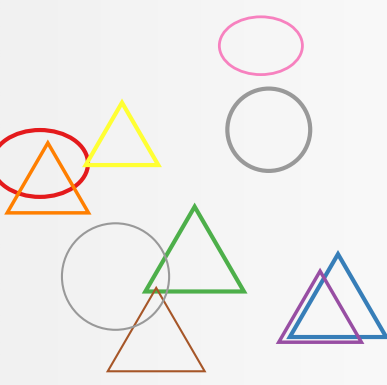[{"shape": "oval", "thickness": 3, "radius": 0.62, "center": [0.103, 0.575]}, {"shape": "triangle", "thickness": 3, "radius": 0.72, "center": [0.872, 0.196]}, {"shape": "triangle", "thickness": 3, "radius": 0.73, "center": [0.502, 0.316]}, {"shape": "triangle", "thickness": 2.5, "radius": 0.62, "center": [0.826, 0.173]}, {"shape": "triangle", "thickness": 2.5, "radius": 0.61, "center": [0.123, 0.508]}, {"shape": "triangle", "thickness": 3, "radius": 0.54, "center": [0.315, 0.625]}, {"shape": "triangle", "thickness": 1.5, "radius": 0.72, "center": [0.403, 0.108]}, {"shape": "oval", "thickness": 2, "radius": 0.54, "center": [0.673, 0.881]}, {"shape": "circle", "thickness": 3, "radius": 0.53, "center": [0.694, 0.663]}, {"shape": "circle", "thickness": 1.5, "radius": 0.69, "center": [0.298, 0.282]}]